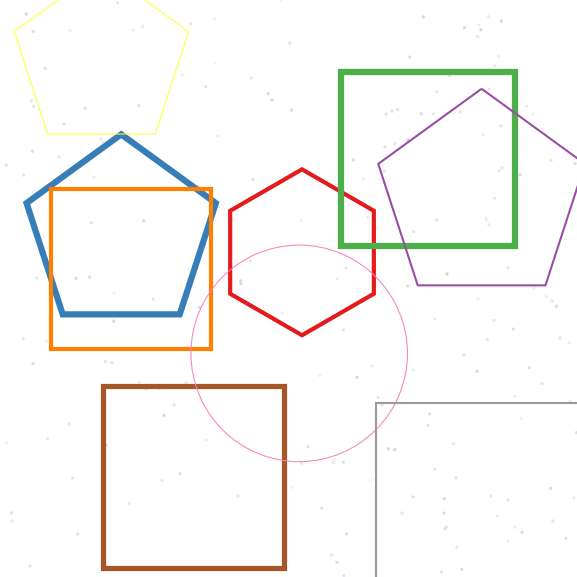[{"shape": "hexagon", "thickness": 2, "radius": 0.72, "center": [0.523, 0.562]}, {"shape": "pentagon", "thickness": 3, "radius": 0.86, "center": [0.21, 0.594]}, {"shape": "square", "thickness": 3, "radius": 0.75, "center": [0.74, 0.723]}, {"shape": "pentagon", "thickness": 1, "radius": 0.94, "center": [0.834, 0.657]}, {"shape": "square", "thickness": 2, "radius": 0.7, "center": [0.227, 0.533]}, {"shape": "pentagon", "thickness": 0.5, "radius": 0.79, "center": [0.176, 0.895]}, {"shape": "square", "thickness": 2.5, "radius": 0.78, "center": [0.335, 0.173]}, {"shape": "circle", "thickness": 0.5, "radius": 0.94, "center": [0.518, 0.387]}, {"shape": "square", "thickness": 1, "radius": 0.88, "center": [0.827, 0.126]}]